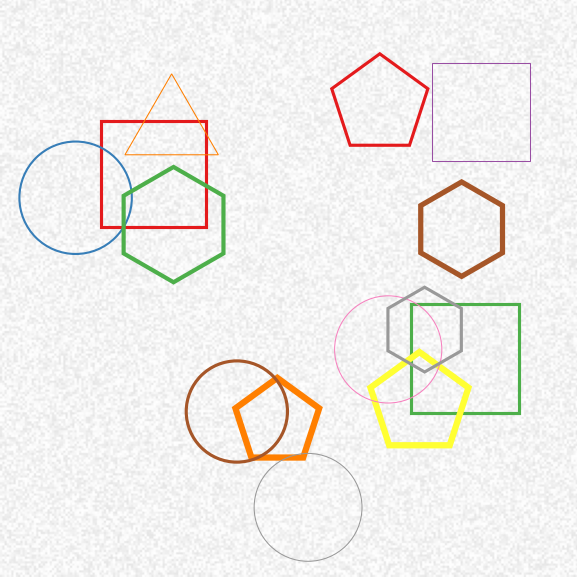[{"shape": "pentagon", "thickness": 1.5, "radius": 0.44, "center": [0.658, 0.818]}, {"shape": "square", "thickness": 1.5, "radius": 0.46, "center": [0.266, 0.698]}, {"shape": "circle", "thickness": 1, "radius": 0.49, "center": [0.131, 0.657]}, {"shape": "square", "thickness": 1.5, "radius": 0.47, "center": [0.805, 0.378]}, {"shape": "hexagon", "thickness": 2, "radius": 0.5, "center": [0.301, 0.61]}, {"shape": "square", "thickness": 0.5, "radius": 0.42, "center": [0.833, 0.805]}, {"shape": "pentagon", "thickness": 3, "radius": 0.38, "center": [0.48, 0.269]}, {"shape": "triangle", "thickness": 0.5, "radius": 0.47, "center": [0.297, 0.778]}, {"shape": "pentagon", "thickness": 3, "radius": 0.45, "center": [0.726, 0.3]}, {"shape": "hexagon", "thickness": 2.5, "radius": 0.41, "center": [0.799, 0.602]}, {"shape": "circle", "thickness": 1.5, "radius": 0.44, "center": [0.41, 0.287]}, {"shape": "circle", "thickness": 0.5, "radius": 0.46, "center": [0.672, 0.394]}, {"shape": "circle", "thickness": 0.5, "radius": 0.47, "center": [0.533, 0.121]}, {"shape": "hexagon", "thickness": 1.5, "radius": 0.37, "center": [0.735, 0.428]}]